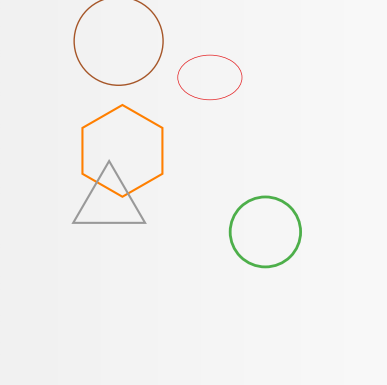[{"shape": "oval", "thickness": 0.5, "radius": 0.41, "center": [0.542, 0.799]}, {"shape": "circle", "thickness": 2, "radius": 0.45, "center": [0.685, 0.398]}, {"shape": "hexagon", "thickness": 1.5, "radius": 0.6, "center": [0.316, 0.608]}, {"shape": "circle", "thickness": 1, "radius": 0.57, "center": [0.306, 0.893]}, {"shape": "triangle", "thickness": 1.5, "radius": 0.54, "center": [0.282, 0.475]}]